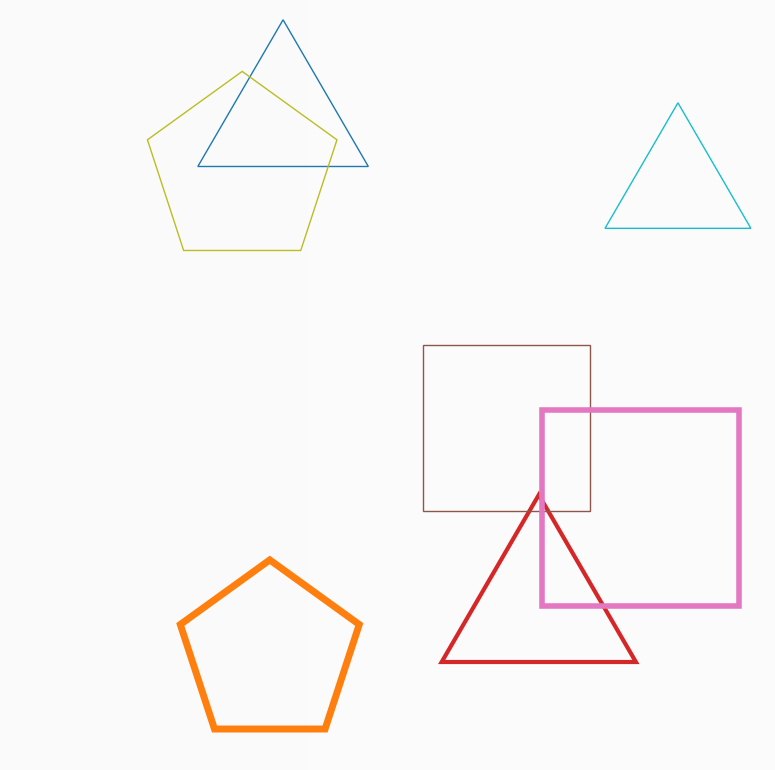[{"shape": "triangle", "thickness": 0.5, "radius": 0.64, "center": [0.365, 0.847]}, {"shape": "pentagon", "thickness": 2.5, "radius": 0.61, "center": [0.348, 0.151]}, {"shape": "triangle", "thickness": 1.5, "radius": 0.72, "center": [0.695, 0.213]}, {"shape": "square", "thickness": 0.5, "radius": 0.54, "center": [0.653, 0.444]}, {"shape": "square", "thickness": 2, "radius": 0.64, "center": [0.827, 0.34]}, {"shape": "pentagon", "thickness": 0.5, "radius": 0.64, "center": [0.313, 0.779]}, {"shape": "triangle", "thickness": 0.5, "radius": 0.54, "center": [0.875, 0.758]}]